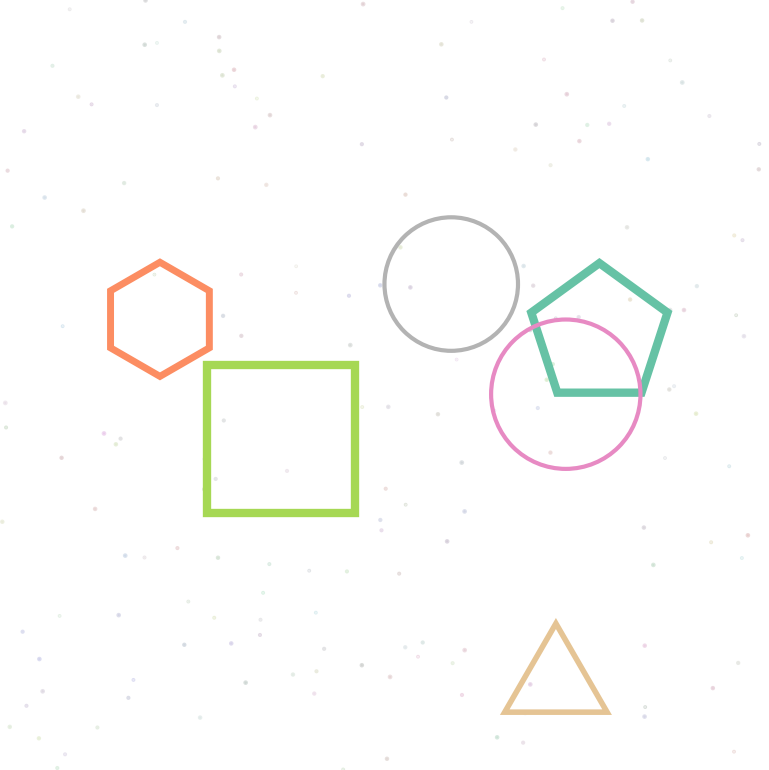[{"shape": "pentagon", "thickness": 3, "radius": 0.47, "center": [0.778, 0.565]}, {"shape": "hexagon", "thickness": 2.5, "radius": 0.37, "center": [0.208, 0.585]}, {"shape": "circle", "thickness": 1.5, "radius": 0.48, "center": [0.735, 0.488]}, {"shape": "square", "thickness": 3, "radius": 0.48, "center": [0.365, 0.43]}, {"shape": "triangle", "thickness": 2, "radius": 0.38, "center": [0.722, 0.113]}, {"shape": "circle", "thickness": 1.5, "radius": 0.43, "center": [0.586, 0.631]}]